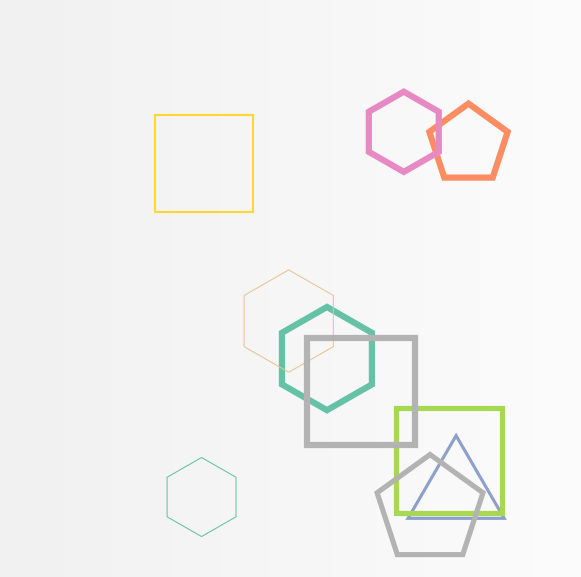[{"shape": "hexagon", "thickness": 0.5, "radius": 0.34, "center": [0.347, 0.138]}, {"shape": "hexagon", "thickness": 3, "radius": 0.45, "center": [0.562, 0.378]}, {"shape": "pentagon", "thickness": 3, "radius": 0.35, "center": [0.806, 0.749]}, {"shape": "triangle", "thickness": 1.5, "radius": 0.48, "center": [0.785, 0.149]}, {"shape": "hexagon", "thickness": 3, "radius": 0.35, "center": [0.695, 0.771]}, {"shape": "square", "thickness": 2.5, "radius": 0.46, "center": [0.773, 0.202]}, {"shape": "square", "thickness": 1, "radius": 0.42, "center": [0.351, 0.716]}, {"shape": "hexagon", "thickness": 0.5, "radius": 0.44, "center": [0.497, 0.443]}, {"shape": "square", "thickness": 3, "radius": 0.46, "center": [0.621, 0.322]}, {"shape": "pentagon", "thickness": 2.5, "radius": 0.48, "center": [0.74, 0.116]}]